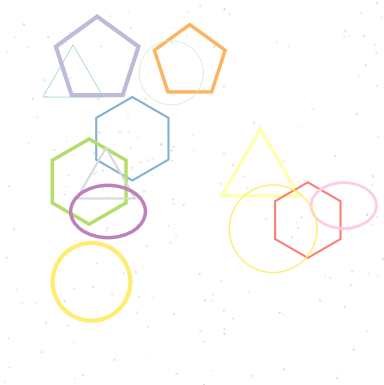[{"shape": "triangle", "thickness": 0.5, "radius": 0.45, "center": [0.19, 0.793]}, {"shape": "triangle", "thickness": 2.5, "radius": 0.58, "center": [0.676, 0.55]}, {"shape": "pentagon", "thickness": 3, "radius": 0.56, "center": [0.252, 0.844]}, {"shape": "hexagon", "thickness": 1.5, "radius": 0.49, "center": [0.799, 0.428]}, {"shape": "hexagon", "thickness": 1.5, "radius": 0.54, "center": [0.344, 0.64]}, {"shape": "pentagon", "thickness": 2.5, "radius": 0.48, "center": [0.493, 0.84]}, {"shape": "hexagon", "thickness": 2.5, "radius": 0.55, "center": [0.232, 0.528]}, {"shape": "oval", "thickness": 2, "radius": 0.42, "center": [0.893, 0.466]}, {"shape": "triangle", "thickness": 1.5, "radius": 0.44, "center": [0.275, 0.528]}, {"shape": "oval", "thickness": 2.5, "radius": 0.49, "center": [0.281, 0.451]}, {"shape": "circle", "thickness": 0.5, "radius": 0.42, "center": [0.445, 0.811]}, {"shape": "circle", "thickness": 3, "radius": 0.5, "center": [0.238, 0.268]}, {"shape": "circle", "thickness": 1, "radius": 0.57, "center": [0.71, 0.406]}]